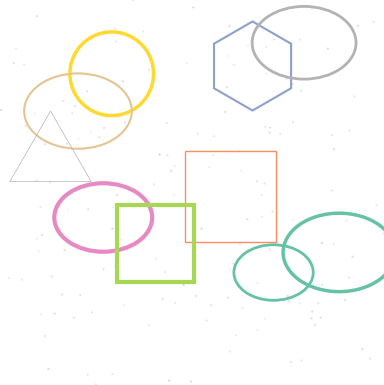[{"shape": "oval", "thickness": 2.5, "radius": 0.73, "center": [0.881, 0.344]}, {"shape": "oval", "thickness": 2, "radius": 0.52, "center": [0.711, 0.292]}, {"shape": "square", "thickness": 1, "radius": 0.59, "center": [0.6, 0.491]}, {"shape": "hexagon", "thickness": 1.5, "radius": 0.58, "center": [0.656, 0.829]}, {"shape": "oval", "thickness": 3, "radius": 0.64, "center": [0.268, 0.435]}, {"shape": "square", "thickness": 3, "radius": 0.5, "center": [0.404, 0.368]}, {"shape": "circle", "thickness": 2.5, "radius": 0.54, "center": [0.29, 0.808]}, {"shape": "oval", "thickness": 1.5, "radius": 0.7, "center": [0.203, 0.711]}, {"shape": "oval", "thickness": 2, "radius": 0.67, "center": [0.79, 0.889]}, {"shape": "triangle", "thickness": 0.5, "radius": 0.61, "center": [0.131, 0.589]}]